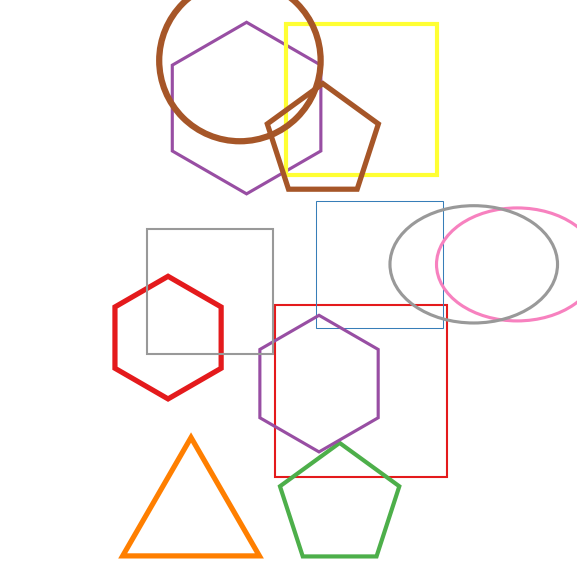[{"shape": "square", "thickness": 1, "radius": 0.75, "center": [0.625, 0.322]}, {"shape": "hexagon", "thickness": 2.5, "radius": 0.53, "center": [0.291, 0.415]}, {"shape": "square", "thickness": 0.5, "radius": 0.55, "center": [0.657, 0.541]}, {"shape": "pentagon", "thickness": 2, "radius": 0.54, "center": [0.588, 0.124]}, {"shape": "hexagon", "thickness": 1.5, "radius": 0.59, "center": [0.552, 0.335]}, {"shape": "hexagon", "thickness": 1.5, "radius": 0.74, "center": [0.427, 0.812]}, {"shape": "triangle", "thickness": 2.5, "radius": 0.68, "center": [0.331, 0.105]}, {"shape": "square", "thickness": 2, "radius": 0.65, "center": [0.626, 0.827]}, {"shape": "pentagon", "thickness": 2.5, "radius": 0.51, "center": [0.559, 0.753]}, {"shape": "circle", "thickness": 3, "radius": 0.7, "center": [0.415, 0.894]}, {"shape": "oval", "thickness": 1.5, "radius": 0.7, "center": [0.896, 0.541]}, {"shape": "square", "thickness": 1, "radius": 0.54, "center": [0.364, 0.495]}, {"shape": "oval", "thickness": 1.5, "radius": 0.73, "center": [0.82, 0.541]}]